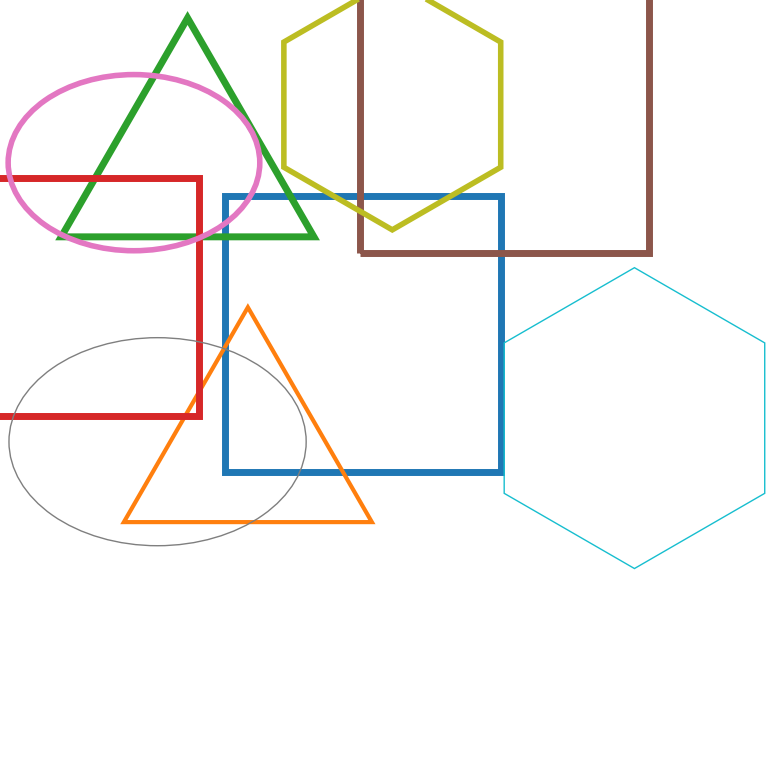[{"shape": "square", "thickness": 2.5, "radius": 0.89, "center": [0.472, 0.566]}, {"shape": "triangle", "thickness": 1.5, "radius": 0.93, "center": [0.322, 0.415]}, {"shape": "triangle", "thickness": 2.5, "radius": 0.95, "center": [0.244, 0.787]}, {"shape": "square", "thickness": 2.5, "radius": 0.77, "center": [0.104, 0.614]}, {"shape": "square", "thickness": 2.5, "radius": 0.94, "center": [0.655, 0.86]}, {"shape": "oval", "thickness": 2, "radius": 0.82, "center": [0.174, 0.789]}, {"shape": "oval", "thickness": 0.5, "radius": 0.96, "center": [0.205, 0.426]}, {"shape": "hexagon", "thickness": 2, "radius": 0.81, "center": [0.509, 0.864]}, {"shape": "hexagon", "thickness": 0.5, "radius": 0.98, "center": [0.824, 0.457]}]